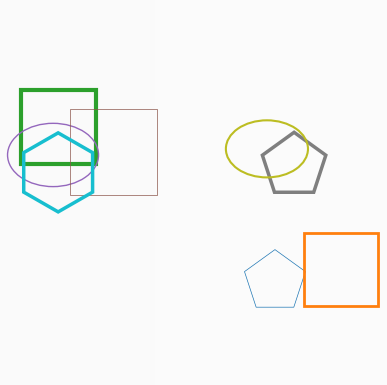[{"shape": "pentagon", "thickness": 0.5, "radius": 0.41, "center": [0.71, 0.269]}, {"shape": "square", "thickness": 2, "radius": 0.48, "center": [0.881, 0.3]}, {"shape": "square", "thickness": 3, "radius": 0.48, "center": [0.15, 0.671]}, {"shape": "oval", "thickness": 1, "radius": 0.59, "center": [0.137, 0.597]}, {"shape": "square", "thickness": 0.5, "radius": 0.56, "center": [0.293, 0.606]}, {"shape": "pentagon", "thickness": 2.5, "radius": 0.43, "center": [0.759, 0.57]}, {"shape": "oval", "thickness": 1.5, "radius": 0.53, "center": [0.689, 0.613]}, {"shape": "hexagon", "thickness": 2.5, "radius": 0.51, "center": [0.15, 0.552]}]